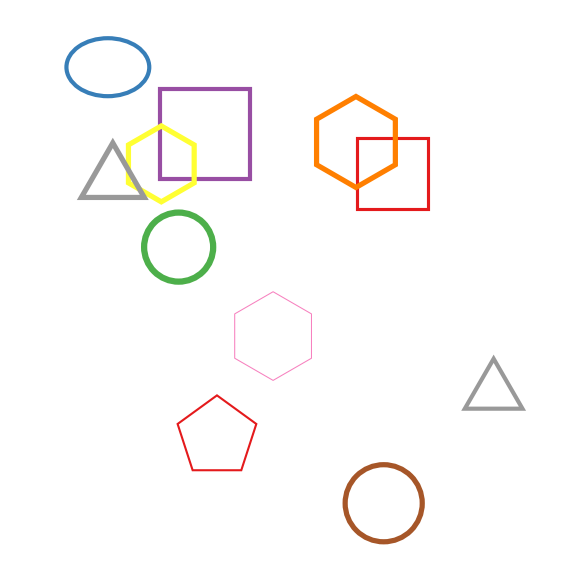[{"shape": "square", "thickness": 1.5, "radius": 0.31, "center": [0.679, 0.699]}, {"shape": "pentagon", "thickness": 1, "radius": 0.36, "center": [0.376, 0.243]}, {"shape": "oval", "thickness": 2, "radius": 0.36, "center": [0.187, 0.883]}, {"shape": "circle", "thickness": 3, "radius": 0.3, "center": [0.309, 0.571]}, {"shape": "square", "thickness": 2, "radius": 0.39, "center": [0.355, 0.767]}, {"shape": "hexagon", "thickness": 2.5, "radius": 0.39, "center": [0.616, 0.753]}, {"shape": "hexagon", "thickness": 2.5, "radius": 0.33, "center": [0.279, 0.715]}, {"shape": "circle", "thickness": 2.5, "radius": 0.33, "center": [0.664, 0.128]}, {"shape": "hexagon", "thickness": 0.5, "radius": 0.38, "center": [0.473, 0.417]}, {"shape": "triangle", "thickness": 2, "radius": 0.29, "center": [0.855, 0.32]}, {"shape": "triangle", "thickness": 2.5, "radius": 0.31, "center": [0.195, 0.689]}]